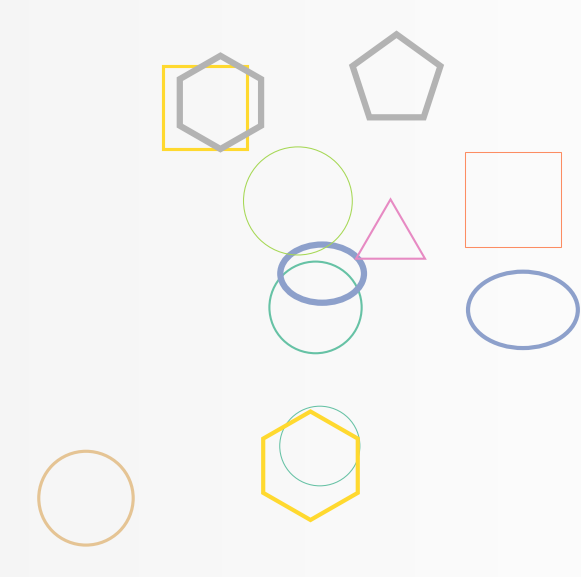[{"shape": "circle", "thickness": 1, "radius": 0.4, "center": [0.543, 0.467]}, {"shape": "circle", "thickness": 0.5, "radius": 0.34, "center": [0.55, 0.227]}, {"shape": "square", "thickness": 0.5, "radius": 0.41, "center": [0.883, 0.653]}, {"shape": "oval", "thickness": 3, "radius": 0.36, "center": [0.554, 0.525]}, {"shape": "oval", "thickness": 2, "radius": 0.47, "center": [0.9, 0.463]}, {"shape": "triangle", "thickness": 1, "radius": 0.34, "center": [0.672, 0.585]}, {"shape": "circle", "thickness": 0.5, "radius": 0.47, "center": [0.513, 0.651]}, {"shape": "square", "thickness": 1.5, "radius": 0.36, "center": [0.353, 0.814]}, {"shape": "hexagon", "thickness": 2, "radius": 0.47, "center": [0.534, 0.193]}, {"shape": "circle", "thickness": 1.5, "radius": 0.41, "center": [0.148, 0.136]}, {"shape": "pentagon", "thickness": 3, "radius": 0.4, "center": [0.682, 0.86]}, {"shape": "hexagon", "thickness": 3, "radius": 0.4, "center": [0.379, 0.822]}]